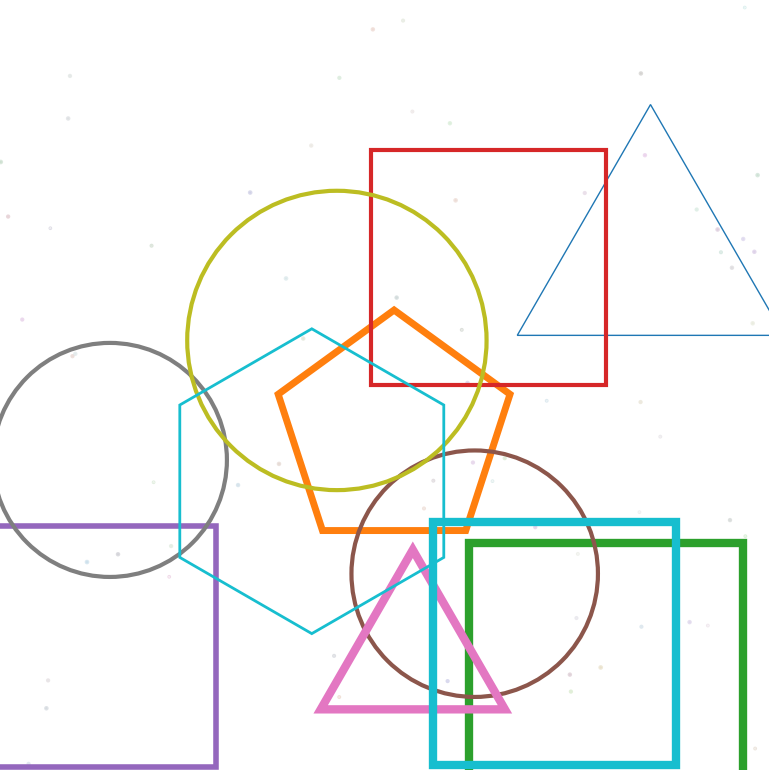[{"shape": "triangle", "thickness": 0.5, "radius": 1.0, "center": [0.845, 0.664]}, {"shape": "pentagon", "thickness": 2.5, "radius": 0.79, "center": [0.512, 0.439]}, {"shape": "square", "thickness": 3, "radius": 0.89, "center": [0.787, 0.117]}, {"shape": "square", "thickness": 1.5, "radius": 0.76, "center": [0.634, 0.653]}, {"shape": "square", "thickness": 2, "radius": 0.78, "center": [0.123, 0.16]}, {"shape": "circle", "thickness": 1.5, "radius": 0.8, "center": [0.616, 0.255]}, {"shape": "triangle", "thickness": 3, "radius": 0.69, "center": [0.536, 0.148]}, {"shape": "circle", "thickness": 1.5, "radius": 0.76, "center": [0.143, 0.403]}, {"shape": "circle", "thickness": 1.5, "radius": 0.97, "center": [0.438, 0.558]}, {"shape": "hexagon", "thickness": 1, "radius": 0.99, "center": [0.405, 0.375]}, {"shape": "square", "thickness": 3, "radius": 0.79, "center": [0.72, 0.164]}]